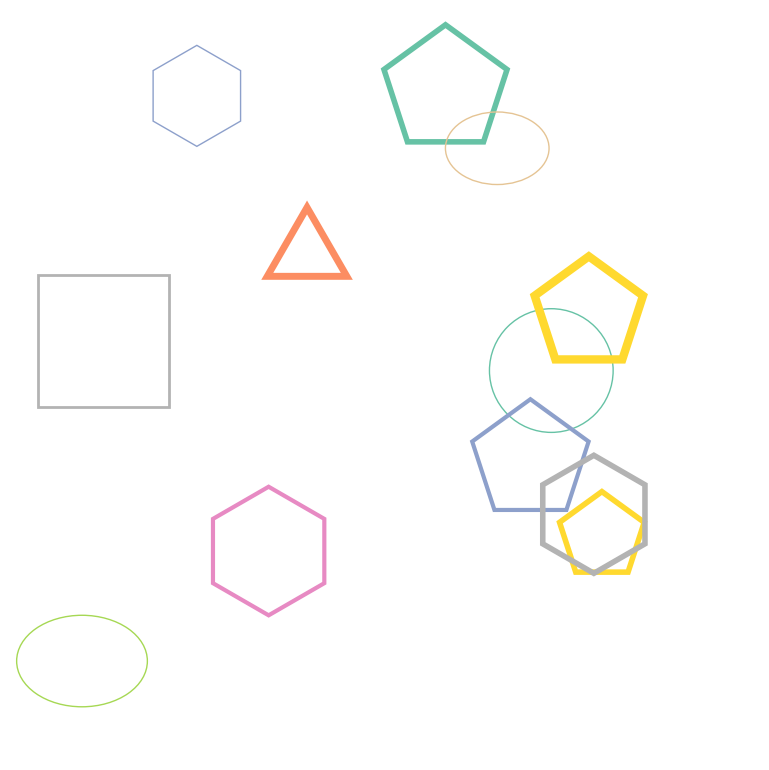[{"shape": "pentagon", "thickness": 2, "radius": 0.42, "center": [0.579, 0.884]}, {"shape": "circle", "thickness": 0.5, "radius": 0.4, "center": [0.716, 0.519]}, {"shape": "triangle", "thickness": 2.5, "radius": 0.3, "center": [0.399, 0.671]}, {"shape": "hexagon", "thickness": 0.5, "radius": 0.33, "center": [0.256, 0.876]}, {"shape": "pentagon", "thickness": 1.5, "radius": 0.4, "center": [0.689, 0.402]}, {"shape": "hexagon", "thickness": 1.5, "radius": 0.42, "center": [0.349, 0.284]}, {"shape": "oval", "thickness": 0.5, "radius": 0.42, "center": [0.107, 0.142]}, {"shape": "pentagon", "thickness": 3, "radius": 0.37, "center": [0.765, 0.593]}, {"shape": "pentagon", "thickness": 2, "radius": 0.29, "center": [0.782, 0.304]}, {"shape": "oval", "thickness": 0.5, "radius": 0.34, "center": [0.646, 0.807]}, {"shape": "square", "thickness": 1, "radius": 0.43, "center": [0.135, 0.557]}, {"shape": "hexagon", "thickness": 2, "radius": 0.38, "center": [0.771, 0.332]}]